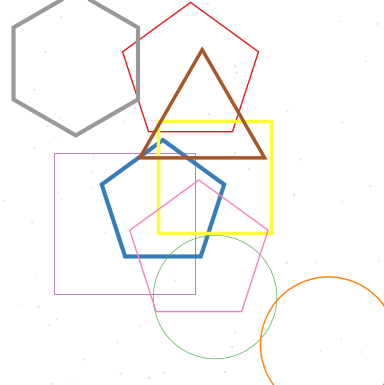[{"shape": "pentagon", "thickness": 1, "radius": 0.93, "center": [0.495, 0.808]}, {"shape": "pentagon", "thickness": 3, "radius": 0.84, "center": [0.423, 0.469]}, {"shape": "circle", "thickness": 0.5, "radius": 0.8, "center": [0.559, 0.228]}, {"shape": "square", "thickness": 0.5, "radius": 0.92, "center": [0.323, 0.42]}, {"shape": "circle", "thickness": 1, "radius": 0.88, "center": [0.853, 0.104]}, {"shape": "square", "thickness": 2.5, "radius": 0.73, "center": [0.557, 0.54]}, {"shape": "triangle", "thickness": 2.5, "radius": 0.94, "center": [0.525, 0.684]}, {"shape": "pentagon", "thickness": 1, "radius": 0.94, "center": [0.517, 0.344]}, {"shape": "hexagon", "thickness": 3, "radius": 0.93, "center": [0.197, 0.835]}]